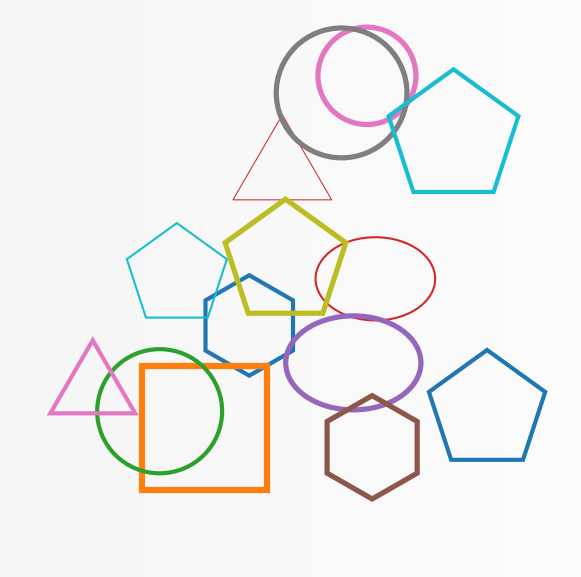[{"shape": "hexagon", "thickness": 2, "radius": 0.43, "center": [0.429, 0.436]}, {"shape": "pentagon", "thickness": 2, "radius": 0.53, "center": [0.838, 0.288]}, {"shape": "square", "thickness": 3, "radius": 0.54, "center": [0.352, 0.258]}, {"shape": "circle", "thickness": 2, "radius": 0.54, "center": [0.275, 0.287]}, {"shape": "oval", "thickness": 1, "radius": 0.51, "center": [0.646, 0.516]}, {"shape": "triangle", "thickness": 0.5, "radius": 0.49, "center": [0.486, 0.702]}, {"shape": "oval", "thickness": 2.5, "radius": 0.58, "center": [0.608, 0.371]}, {"shape": "hexagon", "thickness": 2.5, "radius": 0.45, "center": [0.64, 0.225]}, {"shape": "circle", "thickness": 2.5, "radius": 0.42, "center": [0.631, 0.868]}, {"shape": "triangle", "thickness": 2, "radius": 0.42, "center": [0.16, 0.326]}, {"shape": "circle", "thickness": 2.5, "radius": 0.56, "center": [0.588, 0.838]}, {"shape": "pentagon", "thickness": 2.5, "radius": 0.55, "center": [0.491, 0.545]}, {"shape": "pentagon", "thickness": 1, "radius": 0.45, "center": [0.304, 0.522]}, {"shape": "pentagon", "thickness": 2, "radius": 0.59, "center": [0.78, 0.762]}]